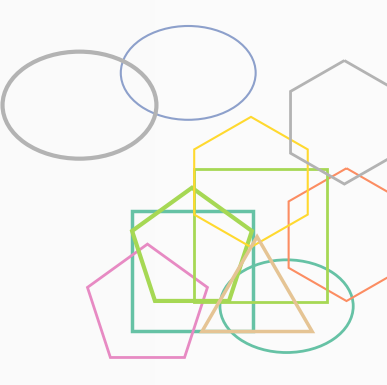[{"shape": "square", "thickness": 2.5, "radius": 0.78, "center": [0.497, 0.297]}, {"shape": "oval", "thickness": 2, "radius": 0.86, "center": [0.74, 0.205]}, {"shape": "hexagon", "thickness": 1.5, "radius": 0.86, "center": [0.894, 0.391]}, {"shape": "oval", "thickness": 1.5, "radius": 0.87, "center": [0.486, 0.811]}, {"shape": "pentagon", "thickness": 2, "radius": 0.81, "center": [0.381, 0.203]}, {"shape": "pentagon", "thickness": 3, "radius": 0.81, "center": [0.495, 0.35]}, {"shape": "square", "thickness": 2, "radius": 0.86, "center": [0.673, 0.388]}, {"shape": "hexagon", "thickness": 1.5, "radius": 0.85, "center": [0.648, 0.527]}, {"shape": "triangle", "thickness": 2.5, "radius": 0.82, "center": [0.663, 0.221]}, {"shape": "hexagon", "thickness": 2, "radius": 0.8, "center": [0.889, 0.682]}, {"shape": "oval", "thickness": 3, "radius": 0.99, "center": [0.205, 0.727]}]